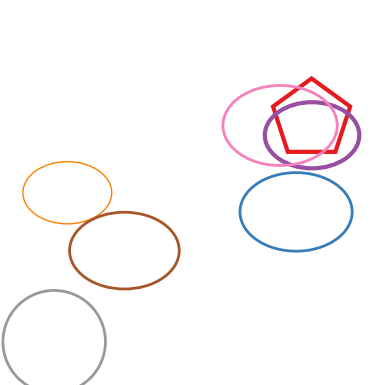[{"shape": "pentagon", "thickness": 3, "radius": 0.53, "center": [0.809, 0.691]}, {"shape": "oval", "thickness": 2, "radius": 0.73, "center": [0.769, 0.45]}, {"shape": "oval", "thickness": 3, "radius": 0.61, "center": [0.811, 0.649]}, {"shape": "oval", "thickness": 1, "radius": 0.58, "center": [0.175, 0.499]}, {"shape": "oval", "thickness": 2, "radius": 0.71, "center": [0.323, 0.349]}, {"shape": "oval", "thickness": 2, "radius": 0.74, "center": [0.728, 0.674]}, {"shape": "circle", "thickness": 2, "radius": 0.67, "center": [0.141, 0.112]}]